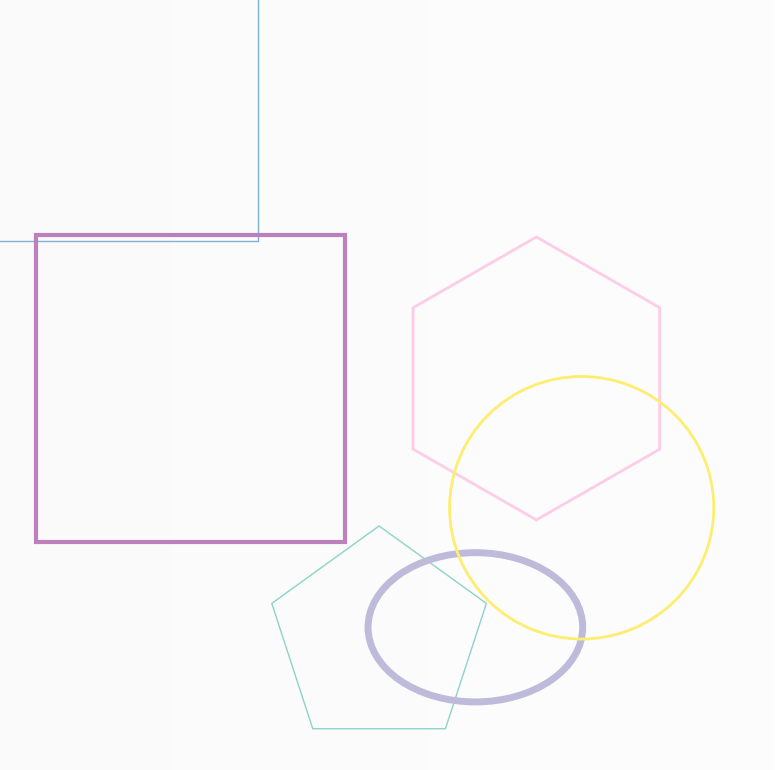[{"shape": "pentagon", "thickness": 0.5, "radius": 0.73, "center": [0.489, 0.171]}, {"shape": "oval", "thickness": 2.5, "radius": 0.69, "center": [0.613, 0.185]}, {"shape": "square", "thickness": 0.5, "radius": 0.96, "center": [0.142, 0.879]}, {"shape": "hexagon", "thickness": 1, "radius": 0.92, "center": [0.692, 0.509]}, {"shape": "square", "thickness": 1.5, "radius": 1.0, "center": [0.245, 0.496]}, {"shape": "circle", "thickness": 1, "radius": 0.85, "center": [0.751, 0.341]}]